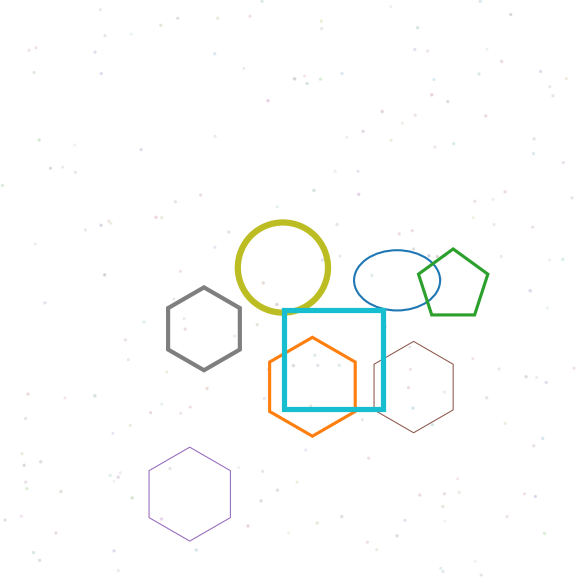[{"shape": "oval", "thickness": 1, "radius": 0.37, "center": [0.688, 0.514]}, {"shape": "hexagon", "thickness": 1.5, "radius": 0.43, "center": [0.541, 0.329]}, {"shape": "pentagon", "thickness": 1.5, "radius": 0.32, "center": [0.785, 0.505]}, {"shape": "hexagon", "thickness": 0.5, "radius": 0.41, "center": [0.329, 0.143]}, {"shape": "hexagon", "thickness": 0.5, "radius": 0.4, "center": [0.716, 0.329]}, {"shape": "hexagon", "thickness": 2, "radius": 0.36, "center": [0.353, 0.43]}, {"shape": "circle", "thickness": 3, "radius": 0.39, "center": [0.49, 0.536]}, {"shape": "square", "thickness": 2.5, "radius": 0.43, "center": [0.578, 0.377]}]